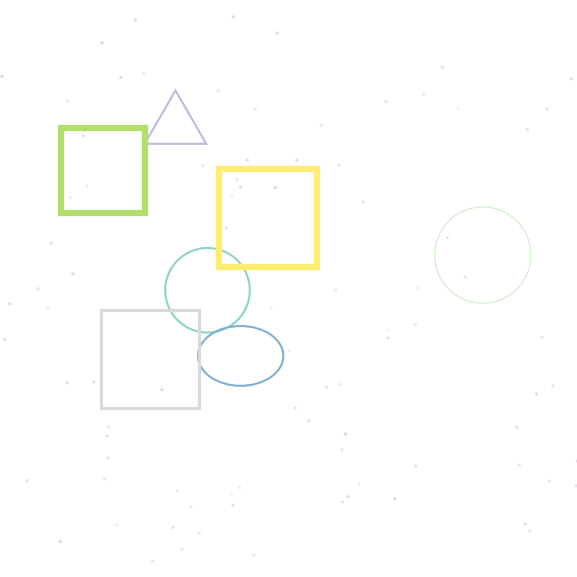[{"shape": "circle", "thickness": 1, "radius": 0.37, "center": [0.359, 0.496]}, {"shape": "triangle", "thickness": 1, "radius": 0.31, "center": [0.304, 0.781]}, {"shape": "oval", "thickness": 1, "radius": 0.37, "center": [0.417, 0.383]}, {"shape": "square", "thickness": 3, "radius": 0.36, "center": [0.178, 0.704]}, {"shape": "square", "thickness": 1.5, "radius": 0.42, "center": [0.259, 0.377]}, {"shape": "circle", "thickness": 0.5, "radius": 0.42, "center": [0.836, 0.557]}, {"shape": "square", "thickness": 3, "radius": 0.42, "center": [0.464, 0.622]}]